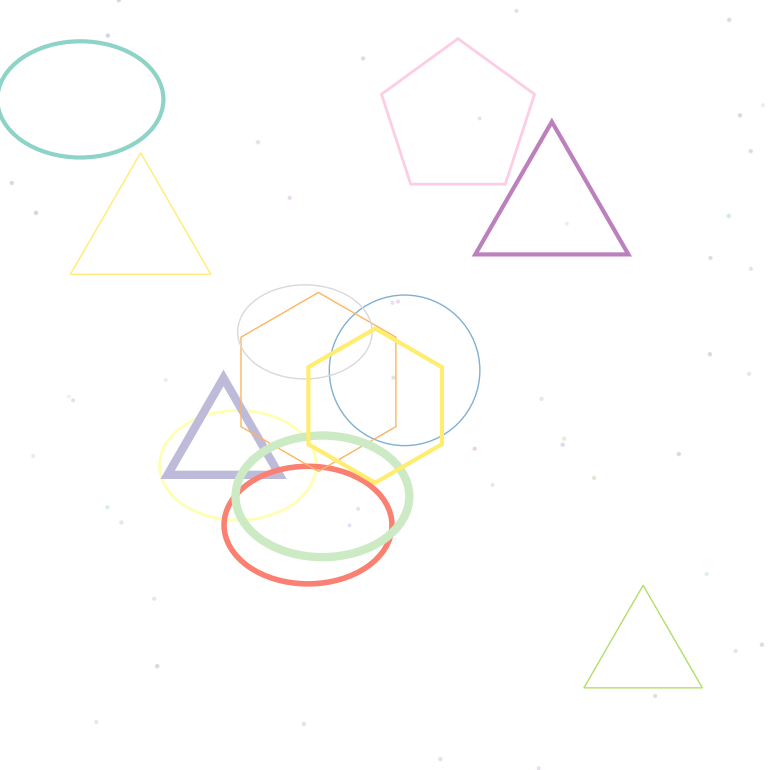[{"shape": "oval", "thickness": 1.5, "radius": 0.54, "center": [0.104, 0.871]}, {"shape": "oval", "thickness": 1, "radius": 0.51, "center": [0.309, 0.396]}, {"shape": "triangle", "thickness": 3, "radius": 0.42, "center": [0.29, 0.425]}, {"shape": "oval", "thickness": 2, "radius": 0.55, "center": [0.4, 0.318]}, {"shape": "circle", "thickness": 0.5, "radius": 0.49, "center": [0.525, 0.519]}, {"shape": "hexagon", "thickness": 0.5, "radius": 0.58, "center": [0.414, 0.504]}, {"shape": "triangle", "thickness": 0.5, "radius": 0.44, "center": [0.835, 0.151]}, {"shape": "pentagon", "thickness": 1, "radius": 0.52, "center": [0.595, 0.845]}, {"shape": "oval", "thickness": 0.5, "radius": 0.44, "center": [0.396, 0.569]}, {"shape": "triangle", "thickness": 1.5, "radius": 0.57, "center": [0.717, 0.727]}, {"shape": "oval", "thickness": 3, "radius": 0.56, "center": [0.419, 0.355]}, {"shape": "triangle", "thickness": 0.5, "radius": 0.53, "center": [0.183, 0.696]}, {"shape": "hexagon", "thickness": 1.5, "radius": 0.5, "center": [0.487, 0.473]}]